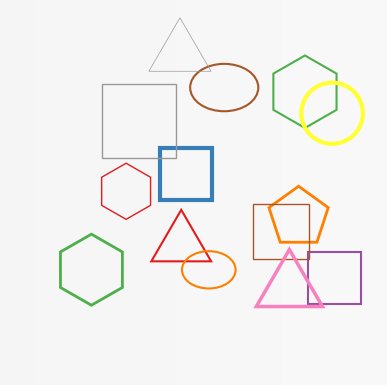[{"shape": "triangle", "thickness": 1.5, "radius": 0.45, "center": [0.468, 0.366]}, {"shape": "hexagon", "thickness": 1, "radius": 0.36, "center": [0.325, 0.503]}, {"shape": "square", "thickness": 3, "radius": 0.34, "center": [0.481, 0.549]}, {"shape": "hexagon", "thickness": 1.5, "radius": 0.47, "center": [0.787, 0.762]}, {"shape": "hexagon", "thickness": 2, "radius": 0.46, "center": [0.236, 0.299]}, {"shape": "square", "thickness": 1.5, "radius": 0.34, "center": [0.864, 0.278]}, {"shape": "oval", "thickness": 1.5, "radius": 0.35, "center": [0.539, 0.299]}, {"shape": "pentagon", "thickness": 2, "radius": 0.4, "center": [0.771, 0.436]}, {"shape": "circle", "thickness": 3, "radius": 0.4, "center": [0.857, 0.706]}, {"shape": "oval", "thickness": 1.5, "radius": 0.44, "center": [0.579, 0.773]}, {"shape": "square", "thickness": 1, "radius": 0.36, "center": [0.724, 0.398]}, {"shape": "triangle", "thickness": 2.5, "radius": 0.49, "center": [0.747, 0.253]}, {"shape": "square", "thickness": 1, "radius": 0.48, "center": [0.359, 0.685]}, {"shape": "triangle", "thickness": 0.5, "radius": 0.46, "center": [0.464, 0.861]}]